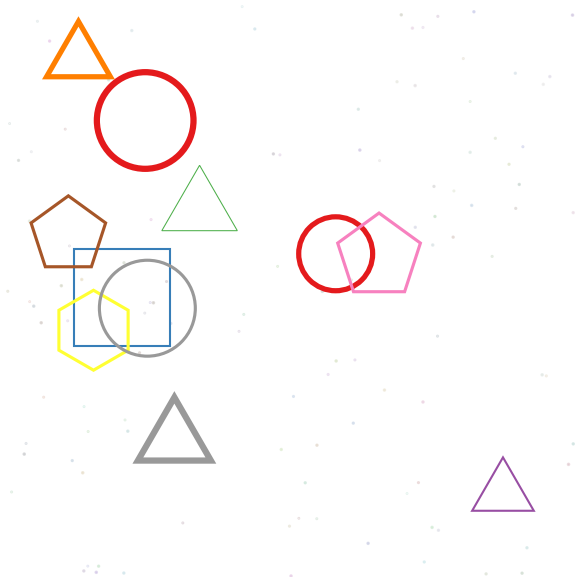[{"shape": "circle", "thickness": 2.5, "radius": 0.32, "center": [0.581, 0.56]}, {"shape": "circle", "thickness": 3, "radius": 0.42, "center": [0.251, 0.79]}, {"shape": "square", "thickness": 1, "radius": 0.42, "center": [0.211, 0.484]}, {"shape": "triangle", "thickness": 0.5, "radius": 0.38, "center": [0.346, 0.637]}, {"shape": "triangle", "thickness": 1, "radius": 0.31, "center": [0.871, 0.146]}, {"shape": "triangle", "thickness": 2.5, "radius": 0.32, "center": [0.136, 0.898]}, {"shape": "hexagon", "thickness": 1.5, "radius": 0.35, "center": [0.162, 0.427]}, {"shape": "pentagon", "thickness": 1.5, "radius": 0.34, "center": [0.118, 0.592]}, {"shape": "pentagon", "thickness": 1.5, "radius": 0.38, "center": [0.656, 0.555]}, {"shape": "circle", "thickness": 1.5, "radius": 0.42, "center": [0.255, 0.465]}, {"shape": "triangle", "thickness": 3, "radius": 0.36, "center": [0.302, 0.238]}]